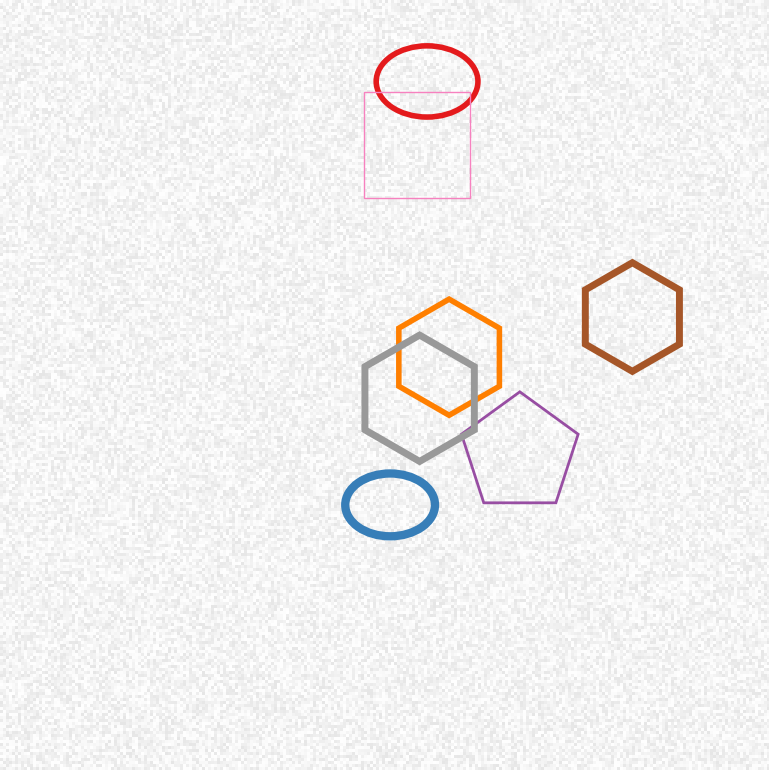[{"shape": "oval", "thickness": 2, "radius": 0.33, "center": [0.555, 0.894]}, {"shape": "oval", "thickness": 3, "radius": 0.29, "center": [0.507, 0.344]}, {"shape": "pentagon", "thickness": 1, "radius": 0.4, "center": [0.675, 0.411]}, {"shape": "hexagon", "thickness": 2, "radius": 0.38, "center": [0.583, 0.536]}, {"shape": "hexagon", "thickness": 2.5, "radius": 0.35, "center": [0.821, 0.588]}, {"shape": "square", "thickness": 0.5, "radius": 0.34, "center": [0.541, 0.812]}, {"shape": "hexagon", "thickness": 2.5, "radius": 0.41, "center": [0.545, 0.483]}]